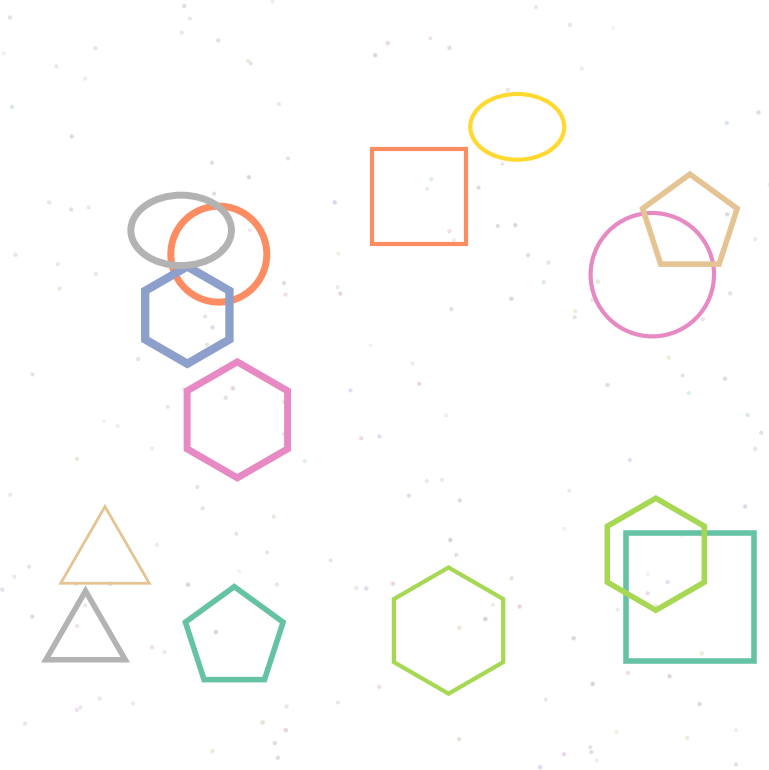[{"shape": "pentagon", "thickness": 2, "radius": 0.33, "center": [0.304, 0.171]}, {"shape": "square", "thickness": 2, "radius": 0.41, "center": [0.896, 0.225]}, {"shape": "circle", "thickness": 2.5, "radius": 0.31, "center": [0.284, 0.67]}, {"shape": "square", "thickness": 1.5, "radius": 0.31, "center": [0.544, 0.745]}, {"shape": "hexagon", "thickness": 3, "radius": 0.32, "center": [0.243, 0.591]}, {"shape": "circle", "thickness": 1.5, "radius": 0.4, "center": [0.847, 0.643]}, {"shape": "hexagon", "thickness": 2.5, "radius": 0.38, "center": [0.308, 0.455]}, {"shape": "hexagon", "thickness": 1.5, "radius": 0.41, "center": [0.583, 0.181]}, {"shape": "hexagon", "thickness": 2, "radius": 0.36, "center": [0.852, 0.28]}, {"shape": "oval", "thickness": 1.5, "radius": 0.3, "center": [0.672, 0.835]}, {"shape": "triangle", "thickness": 1, "radius": 0.33, "center": [0.136, 0.276]}, {"shape": "pentagon", "thickness": 2, "radius": 0.32, "center": [0.896, 0.709]}, {"shape": "triangle", "thickness": 2, "radius": 0.3, "center": [0.111, 0.173]}, {"shape": "oval", "thickness": 2.5, "radius": 0.33, "center": [0.235, 0.701]}]